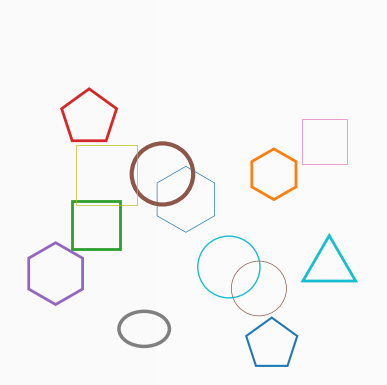[{"shape": "hexagon", "thickness": 0.5, "radius": 0.43, "center": [0.48, 0.482]}, {"shape": "pentagon", "thickness": 1.5, "radius": 0.35, "center": [0.701, 0.106]}, {"shape": "hexagon", "thickness": 2, "radius": 0.33, "center": [0.707, 0.547]}, {"shape": "square", "thickness": 2, "radius": 0.31, "center": [0.248, 0.415]}, {"shape": "pentagon", "thickness": 2, "radius": 0.37, "center": [0.23, 0.695]}, {"shape": "hexagon", "thickness": 2, "radius": 0.4, "center": [0.144, 0.289]}, {"shape": "circle", "thickness": 0.5, "radius": 0.36, "center": [0.668, 0.251]}, {"shape": "circle", "thickness": 3, "radius": 0.4, "center": [0.419, 0.548]}, {"shape": "square", "thickness": 0.5, "radius": 0.29, "center": [0.837, 0.632]}, {"shape": "oval", "thickness": 2.5, "radius": 0.33, "center": [0.372, 0.146]}, {"shape": "square", "thickness": 0.5, "radius": 0.39, "center": [0.275, 0.545]}, {"shape": "triangle", "thickness": 2, "radius": 0.39, "center": [0.85, 0.309]}, {"shape": "circle", "thickness": 1, "radius": 0.4, "center": [0.591, 0.306]}]